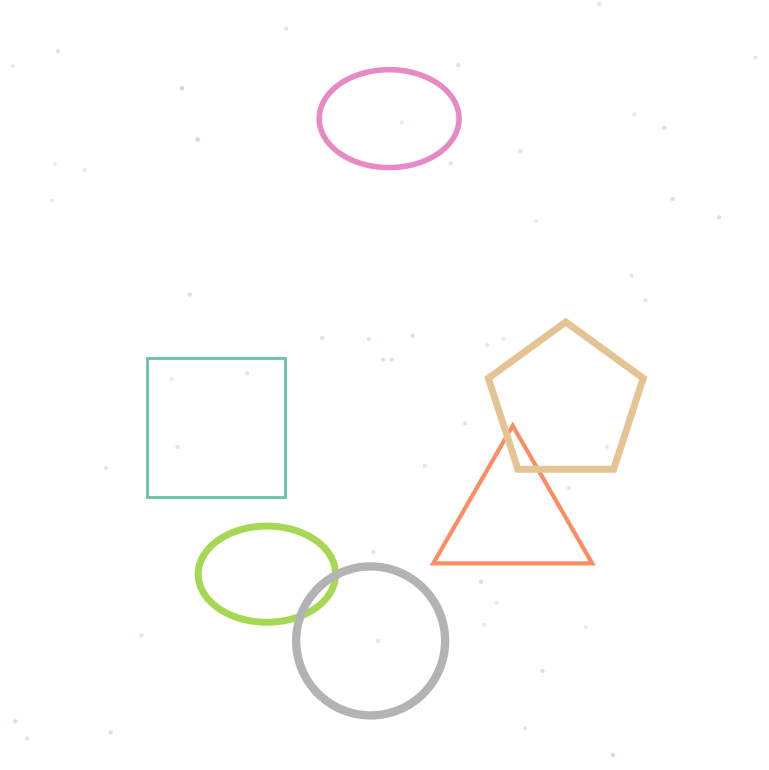[{"shape": "square", "thickness": 1, "radius": 0.45, "center": [0.281, 0.445]}, {"shape": "triangle", "thickness": 1.5, "radius": 0.6, "center": [0.666, 0.328]}, {"shape": "oval", "thickness": 2, "radius": 0.45, "center": [0.505, 0.846]}, {"shape": "oval", "thickness": 2.5, "radius": 0.45, "center": [0.347, 0.254]}, {"shape": "pentagon", "thickness": 2.5, "radius": 0.53, "center": [0.735, 0.476]}, {"shape": "circle", "thickness": 3, "radius": 0.48, "center": [0.481, 0.168]}]